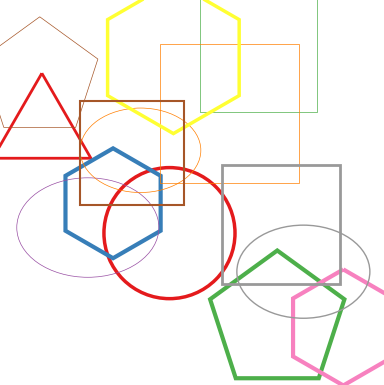[{"shape": "circle", "thickness": 2.5, "radius": 0.85, "center": [0.44, 0.394]}, {"shape": "triangle", "thickness": 2, "radius": 0.74, "center": [0.109, 0.663]}, {"shape": "hexagon", "thickness": 3, "radius": 0.71, "center": [0.294, 0.472]}, {"shape": "pentagon", "thickness": 3, "radius": 0.92, "center": [0.72, 0.166]}, {"shape": "square", "thickness": 0.5, "radius": 0.76, "center": [0.672, 0.859]}, {"shape": "oval", "thickness": 0.5, "radius": 0.92, "center": [0.228, 0.409]}, {"shape": "oval", "thickness": 0.5, "radius": 0.78, "center": [0.365, 0.61]}, {"shape": "square", "thickness": 0.5, "radius": 0.91, "center": [0.595, 0.705]}, {"shape": "hexagon", "thickness": 2.5, "radius": 0.99, "center": [0.45, 0.85]}, {"shape": "square", "thickness": 1.5, "radius": 0.68, "center": [0.342, 0.602]}, {"shape": "pentagon", "thickness": 0.5, "radius": 0.79, "center": [0.103, 0.798]}, {"shape": "hexagon", "thickness": 3, "radius": 0.75, "center": [0.892, 0.149]}, {"shape": "square", "thickness": 2, "radius": 0.77, "center": [0.73, 0.416]}, {"shape": "oval", "thickness": 1, "radius": 0.86, "center": [0.788, 0.294]}]